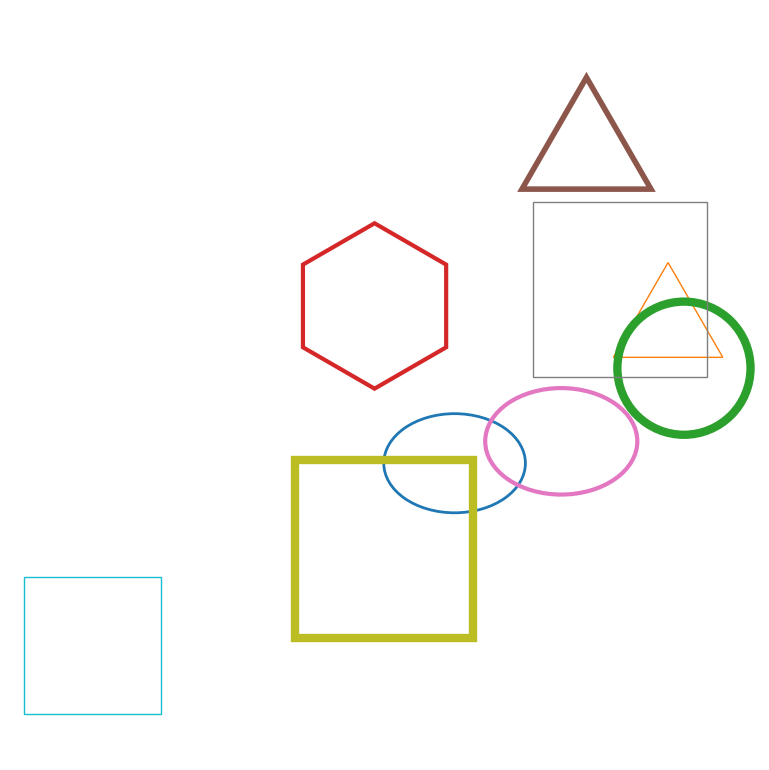[{"shape": "oval", "thickness": 1, "radius": 0.46, "center": [0.59, 0.398]}, {"shape": "triangle", "thickness": 0.5, "radius": 0.41, "center": [0.868, 0.577]}, {"shape": "circle", "thickness": 3, "radius": 0.43, "center": [0.888, 0.522]}, {"shape": "hexagon", "thickness": 1.5, "radius": 0.54, "center": [0.486, 0.603]}, {"shape": "triangle", "thickness": 2, "radius": 0.48, "center": [0.762, 0.803]}, {"shape": "oval", "thickness": 1.5, "radius": 0.49, "center": [0.729, 0.427]}, {"shape": "square", "thickness": 0.5, "radius": 0.57, "center": [0.805, 0.624]}, {"shape": "square", "thickness": 3, "radius": 0.58, "center": [0.499, 0.287]}, {"shape": "square", "thickness": 0.5, "radius": 0.45, "center": [0.12, 0.162]}]